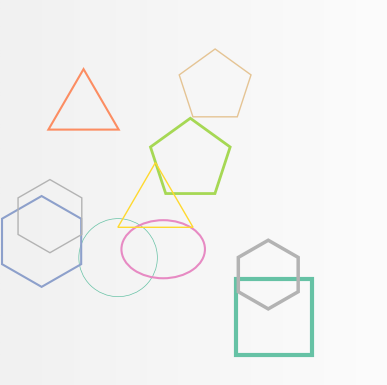[{"shape": "circle", "thickness": 0.5, "radius": 0.51, "center": [0.305, 0.331]}, {"shape": "square", "thickness": 3, "radius": 0.49, "center": [0.707, 0.176]}, {"shape": "triangle", "thickness": 1.5, "radius": 0.52, "center": [0.216, 0.716]}, {"shape": "hexagon", "thickness": 1.5, "radius": 0.59, "center": [0.107, 0.373]}, {"shape": "oval", "thickness": 1.5, "radius": 0.54, "center": [0.421, 0.353]}, {"shape": "pentagon", "thickness": 2, "radius": 0.54, "center": [0.491, 0.585]}, {"shape": "triangle", "thickness": 1, "radius": 0.56, "center": [0.401, 0.466]}, {"shape": "pentagon", "thickness": 1, "radius": 0.49, "center": [0.555, 0.775]}, {"shape": "hexagon", "thickness": 2.5, "radius": 0.45, "center": [0.692, 0.287]}, {"shape": "hexagon", "thickness": 1, "radius": 0.47, "center": [0.129, 0.439]}]